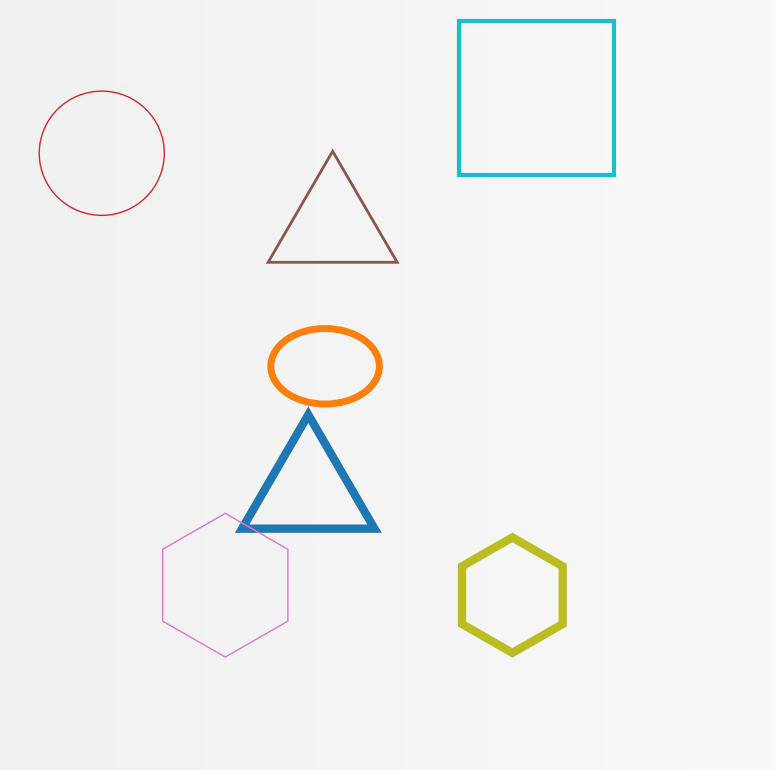[{"shape": "triangle", "thickness": 3, "radius": 0.49, "center": [0.398, 0.363]}, {"shape": "oval", "thickness": 2.5, "radius": 0.35, "center": [0.419, 0.524]}, {"shape": "circle", "thickness": 0.5, "radius": 0.4, "center": [0.131, 0.801]}, {"shape": "triangle", "thickness": 1, "radius": 0.48, "center": [0.429, 0.707]}, {"shape": "hexagon", "thickness": 0.5, "radius": 0.47, "center": [0.291, 0.24]}, {"shape": "hexagon", "thickness": 3, "radius": 0.37, "center": [0.661, 0.227]}, {"shape": "square", "thickness": 1.5, "radius": 0.5, "center": [0.692, 0.872]}]